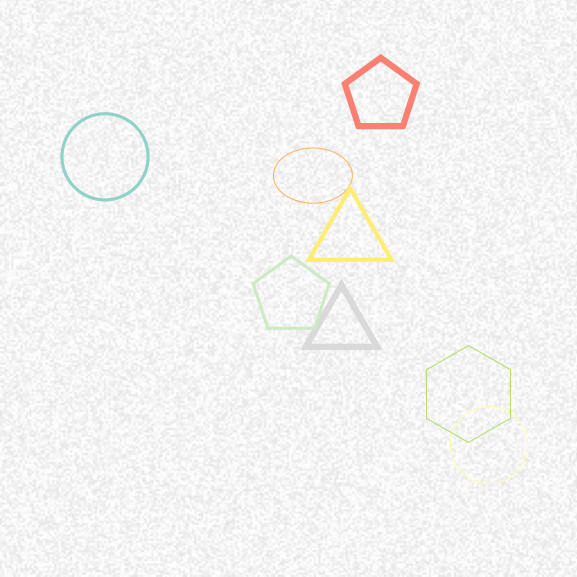[{"shape": "circle", "thickness": 1.5, "radius": 0.37, "center": [0.182, 0.728]}, {"shape": "circle", "thickness": 0.5, "radius": 0.33, "center": [0.847, 0.228]}, {"shape": "pentagon", "thickness": 3, "radius": 0.33, "center": [0.659, 0.834]}, {"shape": "oval", "thickness": 0.5, "radius": 0.34, "center": [0.542, 0.695]}, {"shape": "hexagon", "thickness": 0.5, "radius": 0.42, "center": [0.811, 0.317]}, {"shape": "triangle", "thickness": 3, "radius": 0.36, "center": [0.591, 0.434]}, {"shape": "pentagon", "thickness": 1.5, "radius": 0.35, "center": [0.504, 0.487]}, {"shape": "triangle", "thickness": 2, "radius": 0.41, "center": [0.606, 0.591]}]